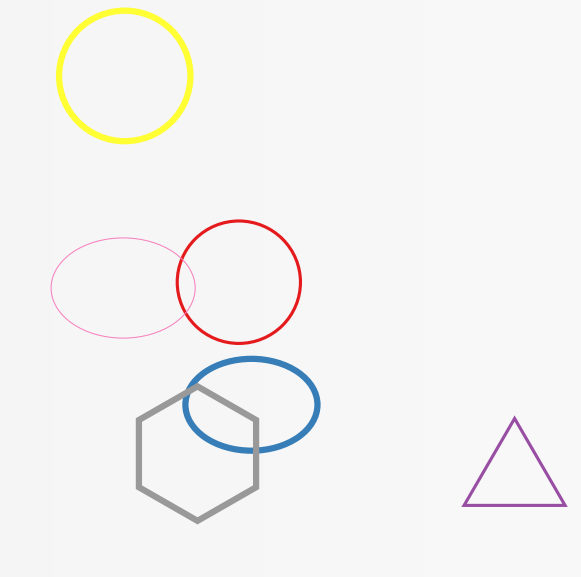[{"shape": "circle", "thickness": 1.5, "radius": 0.53, "center": [0.411, 0.51]}, {"shape": "oval", "thickness": 3, "radius": 0.57, "center": [0.433, 0.298]}, {"shape": "triangle", "thickness": 1.5, "radius": 0.5, "center": [0.885, 0.174]}, {"shape": "circle", "thickness": 3, "radius": 0.56, "center": [0.215, 0.868]}, {"shape": "oval", "thickness": 0.5, "radius": 0.62, "center": [0.212, 0.5]}, {"shape": "hexagon", "thickness": 3, "radius": 0.58, "center": [0.34, 0.214]}]